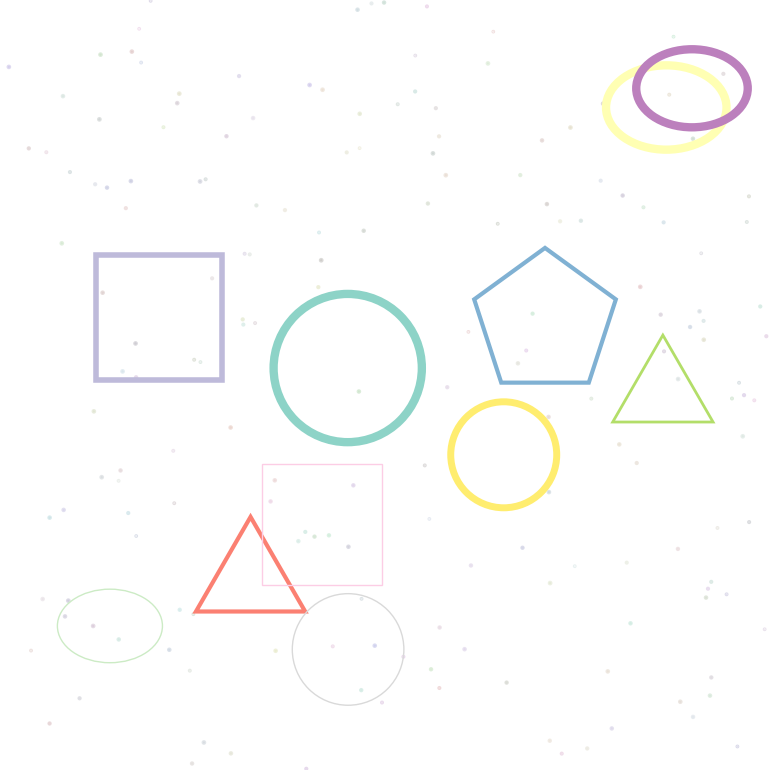[{"shape": "circle", "thickness": 3, "radius": 0.48, "center": [0.452, 0.522]}, {"shape": "oval", "thickness": 3, "radius": 0.39, "center": [0.865, 0.86]}, {"shape": "square", "thickness": 2, "radius": 0.41, "center": [0.206, 0.588]}, {"shape": "triangle", "thickness": 1.5, "radius": 0.41, "center": [0.325, 0.247]}, {"shape": "pentagon", "thickness": 1.5, "radius": 0.48, "center": [0.708, 0.581]}, {"shape": "triangle", "thickness": 1, "radius": 0.38, "center": [0.861, 0.49]}, {"shape": "square", "thickness": 0.5, "radius": 0.39, "center": [0.418, 0.319]}, {"shape": "circle", "thickness": 0.5, "radius": 0.36, "center": [0.452, 0.157]}, {"shape": "oval", "thickness": 3, "radius": 0.36, "center": [0.899, 0.885]}, {"shape": "oval", "thickness": 0.5, "radius": 0.34, "center": [0.143, 0.187]}, {"shape": "circle", "thickness": 2.5, "radius": 0.34, "center": [0.654, 0.409]}]